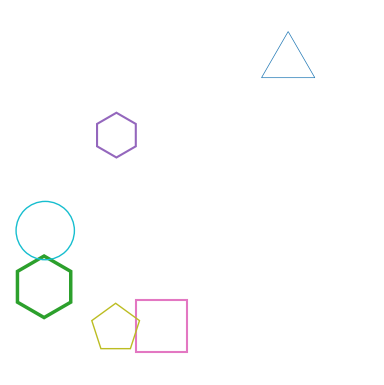[{"shape": "triangle", "thickness": 0.5, "radius": 0.4, "center": [0.748, 0.838]}, {"shape": "hexagon", "thickness": 2.5, "radius": 0.4, "center": [0.115, 0.255]}, {"shape": "hexagon", "thickness": 1.5, "radius": 0.29, "center": [0.302, 0.649]}, {"shape": "square", "thickness": 1.5, "radius": 0.34, "center": [0.42, 0.153]}, {"shape": "pentagon", "thickness": 1, "radius": 0.33, "center": [0.3, 0.147]}, {"shape": "circle", "thickness": 1, "radius": 0.38, "center": [0.117, 0.401]}]